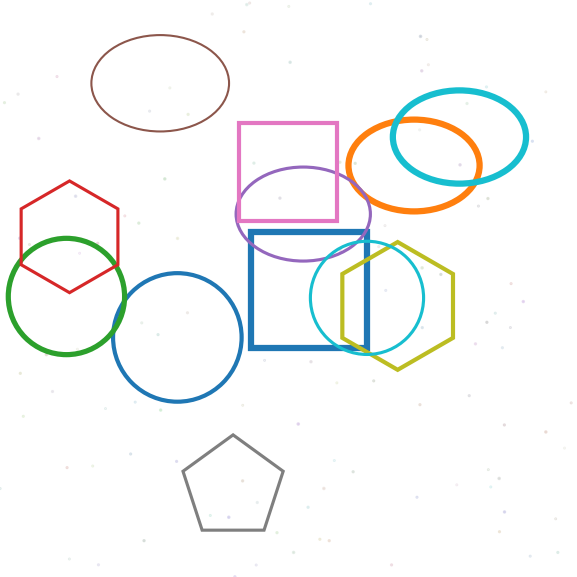[{"shape": "square", "thickness": 3, "radius": 0.5, "center": [0.535, 0.497]}, {"shape": "circle", "thickness": 2, "radius": 0.56, "center": [0.307, 0.415]}, {"shape": "oval", "thickness": 3, "radius": 0.57, "center": [0.717, 0.713]}, {"shape": "circle", "thickness": 2.5, "radius": 0.5, "center": [0.115, 0.486]}, {"shape": "hexagon", "thickness": 1.5, "radius": 0.48, "center": [0.12, 0.589]}, {"shape": "oval", "thickness": 1.5, "radius": 0.58, "center": [0.525, 0.628]}, {"shape": "oval", "thickness": 1, "radius": 0.6, "center": [0.277, 0.855]}, {"shape": "square", "thickness": 2, "radius": 0.43, "center": [0.498, 0.702]}, {"shape": "pentagon", "thickness": 1.5, "radius": 0.46, "center": [0.404, 0.155]}, {"shape": "hexagon", "thickness": 2, "radius": 0.55, "center": [0.689, 0.469]}, {"shape": "circle", "thickness": 1.5, "radius": 0.49, "center": [0.635, 0.483]}, {"shape": "oval", "thickness": 3, "radius": 0.58, "center": [0.796, 0.762]}]